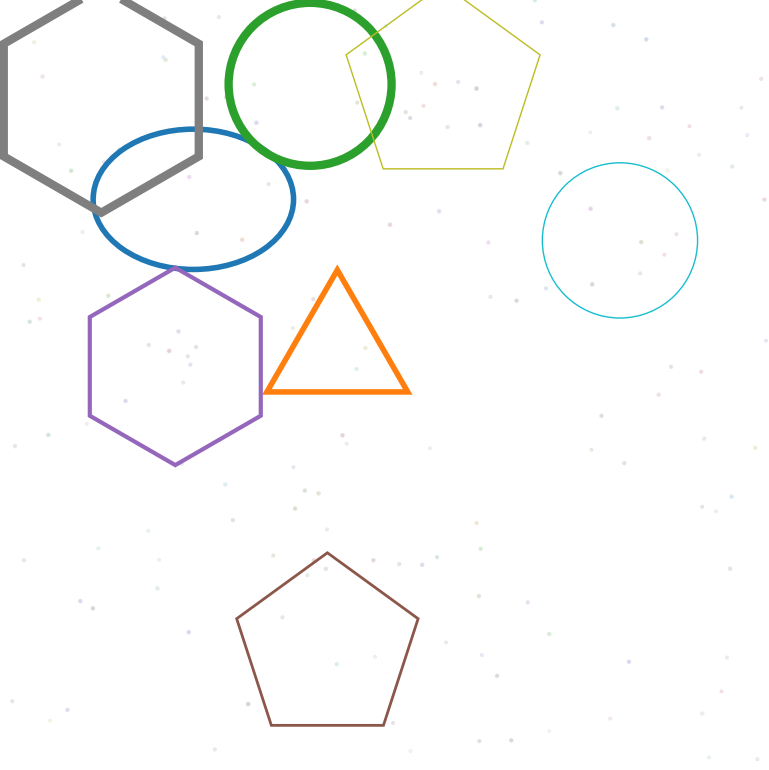[{"shape": "oval", "thickness": 2, "radius": 0.65, "center": [0.251, 0.741]}, {"shape": "triangle", "thickness": 2, "radius": 0.53, "center": [0.438, 0.544]}, {"shape": "circle", "thickness": 3, "radius": 0.53, "center": [0.403, 0.89]}, {"shape": "hexagon", "thickness": 1.5, "radius": 0.64, "center": [0.228, 0.524]}, {"shape": "pentagon", "thickness": 1, "radius": 0.62, "center": [0.425, 0.158]}, {"shape": "hexagon", "thickness": 3, "radius": 0.73, "center": [0.132, 0.87]}, {"shape": "pentagon", "thickness": 0.5, "radius": 0.66, "center": [0.575, 0.888]}, {"shape": "circle", "thickness": 0.5, "radius": 0.5, "center": [0.805, 0.688]}]